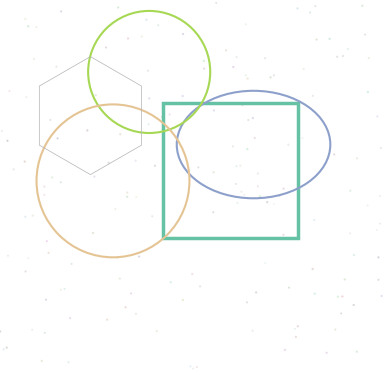[{"shape": "square", "thickness": 2.5, "radius": 0.88, "center": [0.599, 0.558]}, {"shape": "oval", "thickness": 1.5, "radius": 1.0, "center": [0.659, 0.625]}, {"shape": "circle", "thickness": 1.5, "radius": 0.79, "center": [0.387, 0.813]}, {"shape": "circle", "thickness": 1.5, "radius": 0.99, "center": [0.293, 0.53]}, {"shape": "hexagon", "thickness": 0.5, "radius": 0.77, "center": [0.235, 0.7]}]